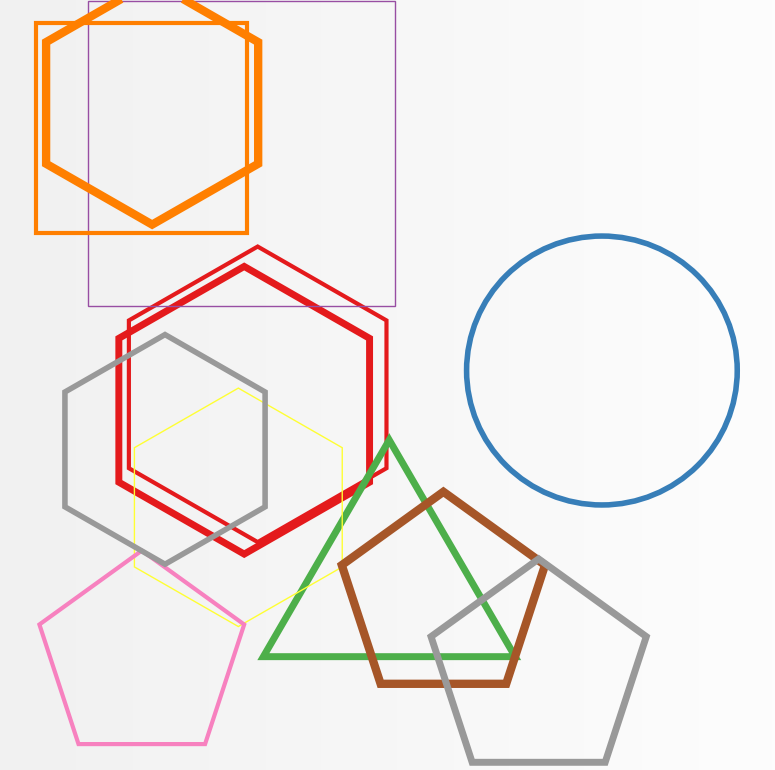[{"shape": "hexagon", "thickness": 2.5, "radius": 0.93, "center": [0.315, 0.467]}, {"shape": "hexagon", "thickness": 1.5, "radius": 0.96, "center": [0.332, 0.488]}, {"shape": "circle", "thickness": 2, "radius": 0.87, "center": [0.777, 0.519]}, {"shape": "triangle", "thickness": 2.5, "radius": 0.94, "center": [0.502, 0.241]}, {"shape": "square", "thickness": 0.5, "radius": 0.99, "center": [0.311, 0.801]}, {"shape": "square", "thickness": 1.5, "radius": 0.68, "center": [0.183, 0.834]}, {"shape": "hexagon", "thickness": 3, "radius": 0.79, "center": [0.196, 0.866]}, {"shape": "hexagon", "thickness": 0.5, "radius": 0.77, "center": [0.308, 0.341]}, {"shape": "pentagon", "thickness": 3, "radius": 0.69, "center": [0.572, 0.223]}, {"shape": "pentagon", "thickness": 1.5, "radius": 0.69, "center": [0.183, 0.146]}, {"shape": "pentagon", "thickness": 2.5, "radius": 0.73, "center": [0.695, 0.128]}, {"shape": "hexagon", "thickness": 2, "radius": 0.75, "center": [0.213, 0.416]}]